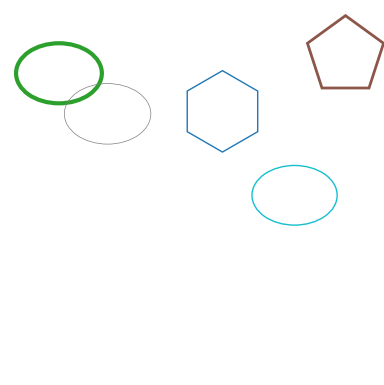[{"shape": "hexagon", "thickness": 1, "radius": 0.53, "center": [0.578, 0.711]}, {"shape": "oval", "thickness": 3, "radius": 0.56, "center": [0.153, 0.81]}, {"shape": "pentagon", "thickness": 2, "radius": 0.52, "center": [0.897, 0.855]}, {"shape": "oval", "thickness": 0.5, "radius": 0.56, "center": [0.279, 0.704]}, {"shape": "oval", "thickness": 1, "radius": 0.55, "center": [0.765, 0.493]}]